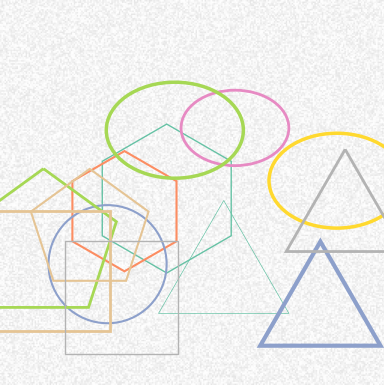[{"shape": "triangle", "thickness": 0.5, "radius": 0.98, "center": [0.581, 0.284]}, {"shape": "hexagon", "thickness": 1, "radius": 0.97, "center": [0.433, 0.484]}, {"shape": "hexagon", "thickness": 1.5, "radius": 0.78, "center": [0.323, 0.451]}, {"shape": "circle", "thickness": 1.5, "radius": 0.77, "center": [0.279, 0.314]}, {"shape": "triangle", "thickness": 3, "radius": 0.9, "center": [0.832, 0.192]}, {"shape": "oval", "thickness": 2, "radius": 0.7, "center": [0.61, 0.668]}, {"shape": "pentagon", "thickness": 2, "radius": 1.0, "center": [0.113, 0.363]}, {"shape": "oval", "thickness": 2.5, "radius": 0.89, "center": [0.454, 0.662]}, {"shape": "oval", "thickness": 2.5, "radius": 0.88, "center": [0.875, 0.531]}, {"shape": "pentagon", "thickness": 1.5, "radius": 0.8, "center": [0.233, 0.401]}, {"shape": "square", "thickness": 2, "radius": 0.78, "center": [0.13, 0.296]}, {"shape": "square", "thickness": 1, "radius": 0.73, "center": [0.315, 0.228]}, {"shape": "triangle", "thickness": 2, "radius": 0.88, "center": [0.897, 0.435]}]